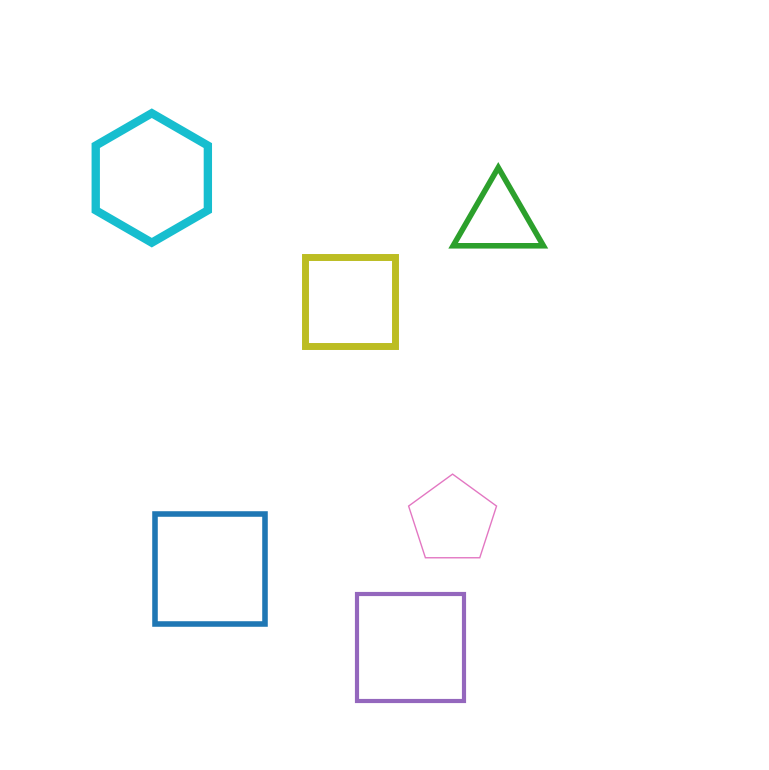[{"shape": "square", "thickness": 2, "radius": 0.36, "center": [0.273, 0.261]}, {"shape": "triangle", "thickness": 2, "radius": 0.34, "center": [0.647, 0.715]}, {"shape": "square", "thickness": 1.5, "radius": 0.35, "center": [0.533, 0.159]}, {"shape": "pentagon", "thickness": 0.5, "radius": 0.3, "center": [0.588, 0.324]}, {"shape": "square", "thickness": 2.5, "radius": 0.29, "center": [0.455, 0.609]}, {"shape": "hexagon", "thickness": 3, "radius": 0.42, "center": [0.197, 0.769]}]